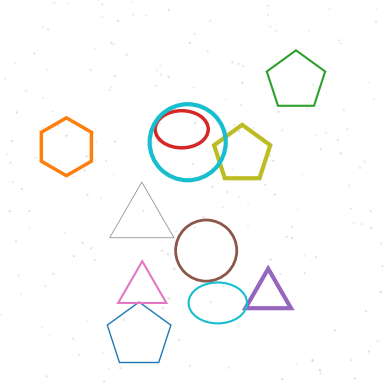[{"shape": "pentagon", "thickness": 1, "radius": 0.43, "center": [0.361, 0.129]}, {"shape": "hexagon", "thickness": 2.5, "radius": 0.38, "center": [0.172, 0.619]}, {"shape": "pentagon", "thickness": 1.5, "radius": 0.4, "center": [0.769, 0.79]}, {"shape": "oval", "thickness": 2.5, "radius": 0.34, "center": [0.472, 0.664]}, {"shape": "triangle", "thickness": 3, "radius": 0.34, "center": [0.697, 0.234]}, {"shape": "circle", "thickness": 2, "radius": 0.4, "center": [0.536, 0.349]}, {"shape": "triangle", "thickness": 1.5, "radius": 0.36, "center": [0.37, 0.249]}, {"shape": "triangle", "thickness": 0.5, "radius": 0.48, "center": [0.368, 0.431]}, {"shape": "pentagon", "thickness": 3, "radius": 0.38, "center": [0.629, 0.599]}, {"shape": "circle", "thickness": 3, "radius": 0.49, "center": [0.487, 0.631]}, {"shape": "oval", "thickness": 1.5, "radius": 0.38, "center": [0.566, 0.213]}]